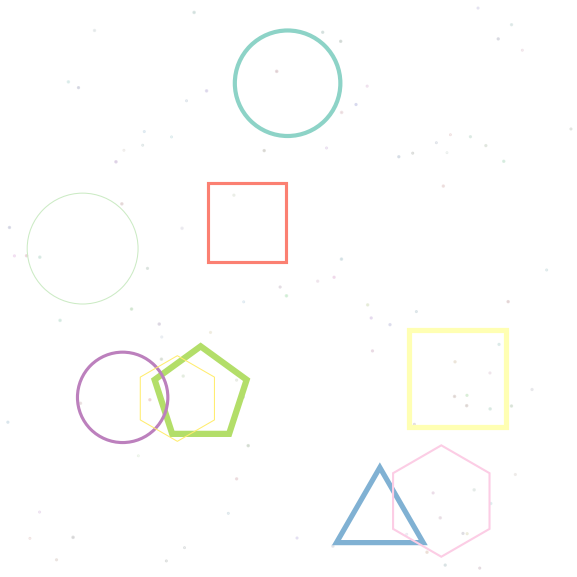[{"shape": "circle", "thickness": 2, "radius": 0.46, "center": [0.498, 0.855]}, {"shape": "square", "thickness": 2.5, "radius": 0.42, "center": [0.793, 0.343]}, {"shape": "square", "thickness": 1.5, "radius": 0.34, "center": [0.428, 0.614]}, {"shape": "triangle", "thickness": 2.5, "radius": 0.43, "center": [0.658, 0.103]}, {"shape": "pentagon", "thickness": 3, "radius": 0.42, "center": [0.347, 0.316]}, {"shape": "hexagon", "thickness": 1, "radius": 0.48, "center": [0.764, 0.132]}, {"shape": "circle", "thickness": 1.5, "radius": 0.39, "center": [0.212, 0.311]}, {"shape": "circle", "thickness": 0.5, "radius": 0.48, "center": [0.143, 0.569]}, {"shape": "hexagon", "thickness": 0.5, "radius": 0.37, "center": [0.307, 0.309]}]